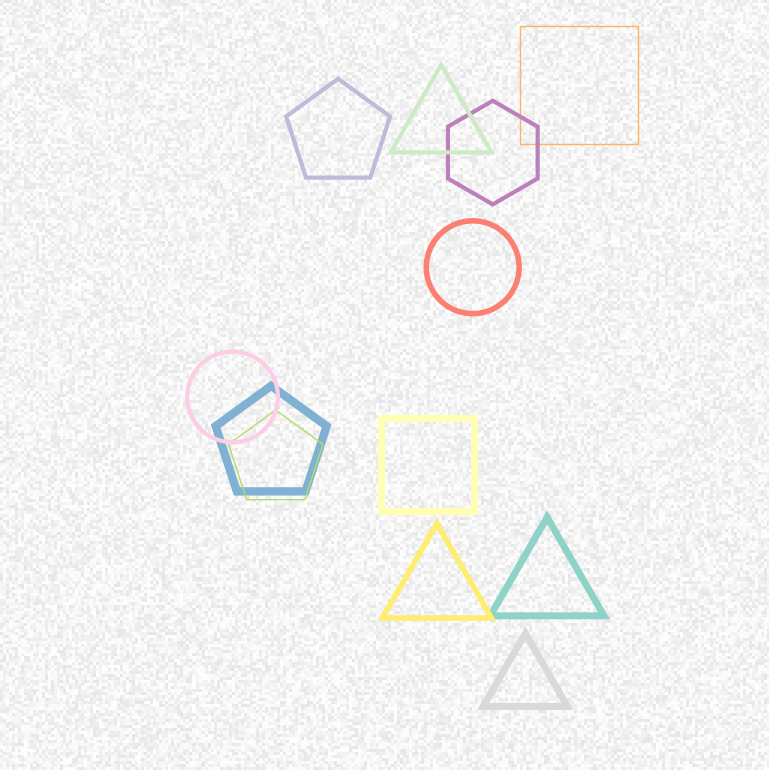[{"shape": "triangle", "thickness": 2.5, "radius": 0.43, "center": [0.711, 0.243]}, {"shape": "square", "thickness": 2.5, "radius": 0.3, "center": [0.555, 0.397]}, {"shape": "pentagon", "thickness": 1.5, "radius": 0.35, "center": [0.439, 0.827]}, {"shape": "circle", "thickness": 2, "radius": 0.3, "center": [0.614, 0.653]}, {"shape": "pentagon", "thickness": 3, "radius": 0.38, "center": [0.352, 0.423]}, {"shape": "square", "thickness": 0.5, "radius": 0.38, "center": [0.752, 0.89]}, {"shape": "pentagon", "thickness": 0.5, "radius": 0.32, "center": [0.358, 0.403]}, {"shape": "circle", "thickness": 1.5, "radius": 0.29, "center": [0.302, 0.485]}, {"shape": "triangle", "thickness": 2.5, "radius": 0.32, "center": [0.682, 0.114]}, {"shape": "hexagon", "thickness": 1.5, "radius": 0.34, "center": [0.64, 0.802]}, {"shape": "triangle", "thickness": 1.5, "radius": 0.38, "center": [0.573, 0.84]}, {"shape": "triangle", "thickness": 2, "radius": 0.41, "center": [0.567, 0.238]}]